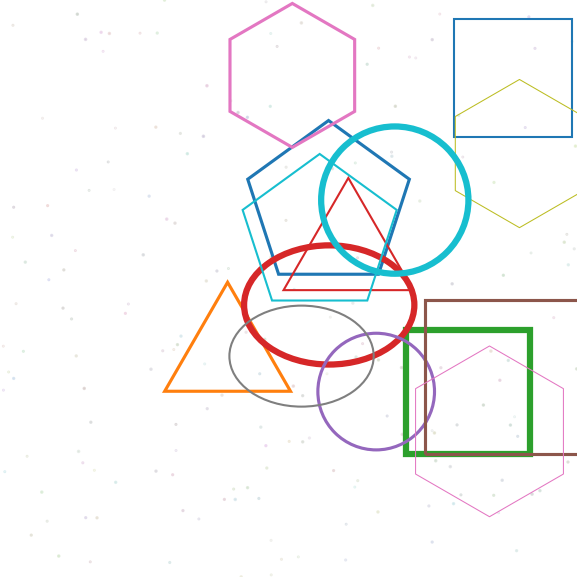[{"shape": "pentagon", "thickness": 1.5, "radius": 0.74, "center": [0.569, 0.643]}, {"shape": "square", "thickness": 1, "radius": 0.51, "center": [0.888, 0.864]}, {"shape": "triangle", "thickness": 1.5, "radius": 0.63, "center": [0.394, 0.385]}, {"shape": "square", "thickness": 3, "radius": 0.54, "center": [0.81, 0.32]}, {"shape": "oval", "thickness": 3, "radius": 0.74, "center": [0.57, 0.471]}, {"shape": "triangle", "thickness": 1, "radius": 0.65, "center": [0.603, 0.561]}, {"shape": "circle", "thickness": 1.5, "radius": 0.5, "center": [0.651, 0.321]}, {"shape": "square", "thickness": 1.5, "radius": 0.67, "center": [0.87, 0.347]}, {"shape": "hexagon", "thickness": 0.5, "radius": 0.74, "center": [0.848, 0.252]}, {"shape": "hexagon", "thickness": 1.5, "radius": 0.62, "center": [0.506, 0.869]}, {"shape": "oval", "thickness": 1, "radius": 0.62, "center": [0.522, 0.382]}, {"shape": "hexagon", "thickness": 0.5, "radius": 0.64, "center": [0.9, 0.733]}, {"shape": "circle", "thickness": 3, "radius": 0.64, "center": [0.684, 0.653]}, {"shape": "pentagon", "thickness": 1, "radius": 0.7, "center": [0.554, 0.592]}]